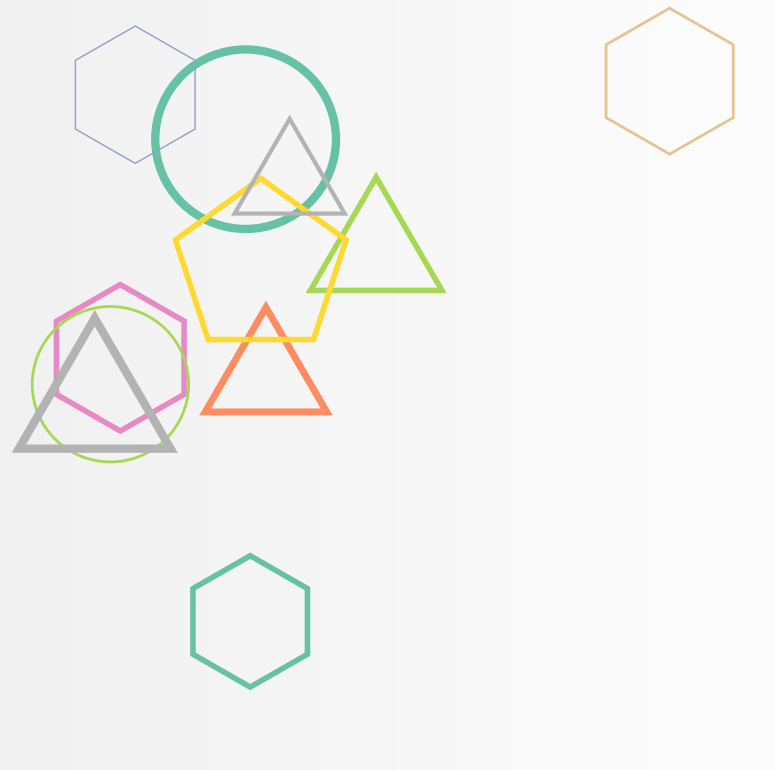[{"shape": "circle", "thickness": 3, "radius": 0.58, "center": [0.317, 0.819]}, {"shape": "hexagon", "thickness": 2, "radius": 0.43, "center": [0.323, 0.193]}, {"shape": "triangle", "thickness": 2.5, "radius": 0.45, "center": [0.343, 0.51]}, {"shape": "hexagon", "thickness": 0.5, "radius": 0.45, "center": [0.175, 0.877]}, {"shape": "hexagon", "thickness": 2, "radius": 0.48, "center": [0.155, 0.535]}, {"shape": "circle", "thickness": 1, "radius": 0.5, "center": [0.142, 0.501]}, {"shape": "triangle", "thickness": 2, "radius": 0.49, "center": [0.485, 0.672]}, {"shape": "pentagon", "thickness": 2, "radius": 0.58, "center": [0.336, 0.653]}, {"shape": "hexagon", "thickness": 1, "radius": 0.47, "center": [0.864, 0.895]}, {"shape": "triangle", "thickness": 3, "radius": 0.57, "center": [0.122, 0.474]}, {"shape": "triangle", "thickness": 1.5, "radius": 0.41, "center": [0.374, 0.764]}]